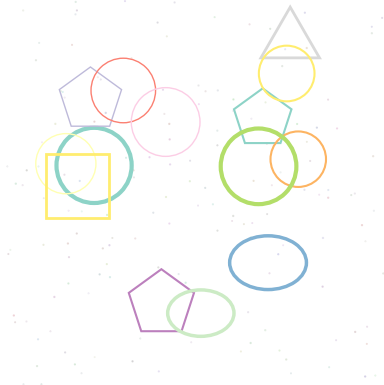[{"shape": "circle", "thickness": 3, "radius": 0.49, "center": [0.244, 0.57]}, {"shape": "pentagon", "thickness": 1.5, "radius": 0.39, "center": [0.682, 0.692]}, {"shape": "circle", "thickness": 1, "radius": 0.39, "center": [0.171, 0.575]}, {"shape": "pentagon", "thickness": 1, "radius": 0.42, "center": [0.235, 0.741]}, {"shape": "circle", "thickness": 1, "radius": 0.42, "center": [0.32, 0.765]}, {"shape": "oval", "thickness": 2.5, "radius": 0.5, "center": [0.696, 0.318]}, {"shape": "circle", "thickness": 1.5, "radius": 0.36, "center": [0.775, 0.587]}, {"shape": "circle", "thickness": 3, "radius": 0.49, "center": [0.672, 0.568]}, {"shape": "circle", "thickness": 1, "radius": 0.45, "center": [0.43, 0.683]}, {"shape": "triangle", "thickness": 2, "radius": 0.44, "center": [0.754, 0.894]}, {"shape": "pentagon", "thickness": 1.5, "radius": 0.45, "center": [0.419, 0.212]}, {"shape": "oval", "thickness": 2.5, "radius": 0.43, "center": [0.522, 0.187]}, {"shape": "square", "thickness": 2, "radius": 0.41, "center": [0.201, 0.517]}, {"shape": "circle", "thickness": 1.5, "radius": 0.36, "center": [0.745, 0.809]}]